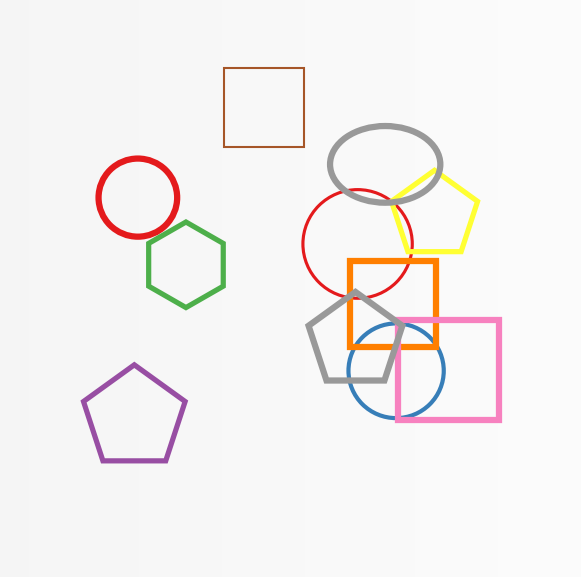[{"shape": "circle", "thickness": 1.5, "radius": 0.47, "center": [0.615, 0.577]}, {"shape": "circle", "thickness": 3, "radius": 0.34, "center": [0.237, 0.657]}, {"shape": "circle", "thickness": 2, "radius": 0.41, "center": [0.681, 0.357]}, {"shape": "hexagon", "thickness": 2.5, "radius": 0.37, "center": [0.32, 0.541]}, {"shape": "pentagon", "thickness": 2.5, "radius": 0.46, "center": [0.231, 0.275]}, {"shape": "square", "thickness": 3, "radius": 0.37, "center": [0.676, 0.472]}, {"shape": "pentagon", "thickness": 2.5, "radius": 0.39, "center": [0.748, 0.626]}, {"shape": "square", "thickness": 1, "radius": 0.34, "center": [0.454, 0.813]}, {"shape": "square", "thickness": 3, "radius": 0.44, "center": [0.772, 0.358]}, {"shape": "pentagon", "thickness": 3, "radius": 0.42, "center": [0.612, 0.409]}, {"shape": "oval", "thickness": 3, "radius": 0.47, "center": [0.663, 0.715]}]